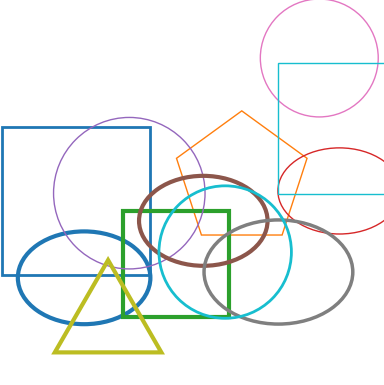[{"shape": "square", "thickness": 2, "radius": 0.96, "center": [0.198, 0.477]}, {"shape": "oval", "thickness": 3, "radius": 0.86, "center": [0.218, 0.278]}, {"shape": "pentagon", "thickness": 1, "radius": 0.89, "center": [0.628, 0.534]}, {"shape": "square", "thickness": 3, "radius": 0.69, "center": [0.457, 0.315]}, {"shape": "oval", "thickness": 1, "radius": 0.8, "center": [0.882, 0.504]}, {"shape": "circle", "thickness": 1, "radius": 0.98, "center": [0.336, 0.498]}, {"shape": "oval", "thickness": 3, "radius": 0.83, "center": [0.528, 0.426]}, {"shape": "circle", "thickness": 1, "radius": 0.77, "center": [0.829, 0.849]}, {"shape": "oval", "thickness": 2.5, "radius": 0.97, "center": [0.723, 0.293]}, {"shape": "triangle", "thickness": 3, "radius": 0.8, "center": [0.281, 0.165]}, {"shape": "square", "thickness": 1, "radius": 0.85, "center": [0.893, 0.666]}, {"shape": "circle", "thickness": 2, "radius": 0.86, "center": [0.585, 0.345]}]